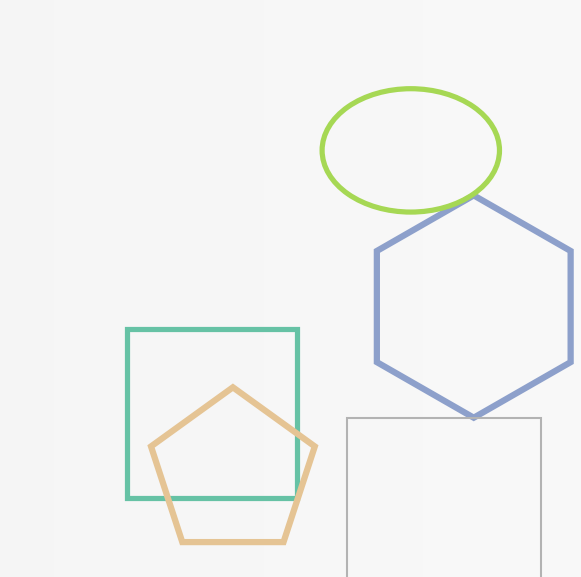[{"shape": "square", "thickness": 2.5, "radius": 0.73, "center": [0.365, 0.283]}, {"shape": "hexagon", "thickness": 3, "radius": 0.96, "center": [0.815, 0.468]}, {"shape": "oval", "thickness": 2.5, "radius": 0.76, "center": [0.707, 0.739]}, {"shape": "pentagon", "thickness": 3, "radius": 0.74, "center": [0.401, 0.18]}, {"shape": "square", "thickness": 1, "radius": 0.83, "center": [0.764, 0.109]}]